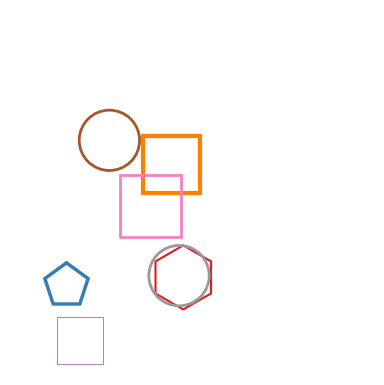[{"shape": "hexagon", "thickness": 1.5, "radius": 0.42, "center": [0.476, 0.279]}, {"shape": "pentagon", "thickness": 2.5, "radius": 0.3, "center": [0.173, 0.258]}, {"shape": "square", "thickness": 0.5, "radius": 0.3, "center": [0.208, 0.115]}, {"shape": "square", "thickness": 3, "radius": 0.37, "center": [0.446, 0.573]}, {"shape": "circle", "thickness": 2, "radius": 0.39, "center": [0.284, 0.636]}, {"shape": "square", "thickness": 2, "radius": 0.4, "center": [0.39, 0.465]}, {"shape": "circle", "thickness": 2, "radius": 0.39, "center": [0.465, 0.284]}]